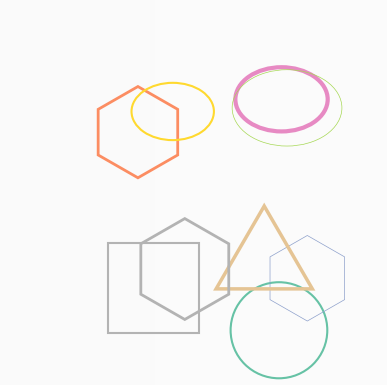[{"shape": "circle", "thickness": 1.5, "radius": 0.62, "center": [0.72, 0.142]}, {"shape": "hexagon", "thickness": 2, "radius": 0.59, "center": [0.356, 0.657]}, {"shape": "hexagon", "thickness": 0.5, "radius": 0.56, "center": [0.793, 0.277]}, {"shape": "oval", "thickness": 3, "radius": 0.6, "center": [0.727, 0.742]}, {"shape": "oval", "thickness": 0.5, "radius": 0.71, "center": [0.741, 0.72]}, {"shape": "oval", "thickness": 1.5, "radius": 0.53, "center": [0.446, 0.71]}, {"shape": "triangle", "thickness": 2.5, "radius": 0.72, "center": [0.682, 0.321]}, {"shape": "square", "thickness": 1.5, "radius": 0.59, "center": [0.396, 0.252]}, {"shape": "hexagon", "thickness": 2, "radius": 0.66, "center": [0.477, 0.301]}]